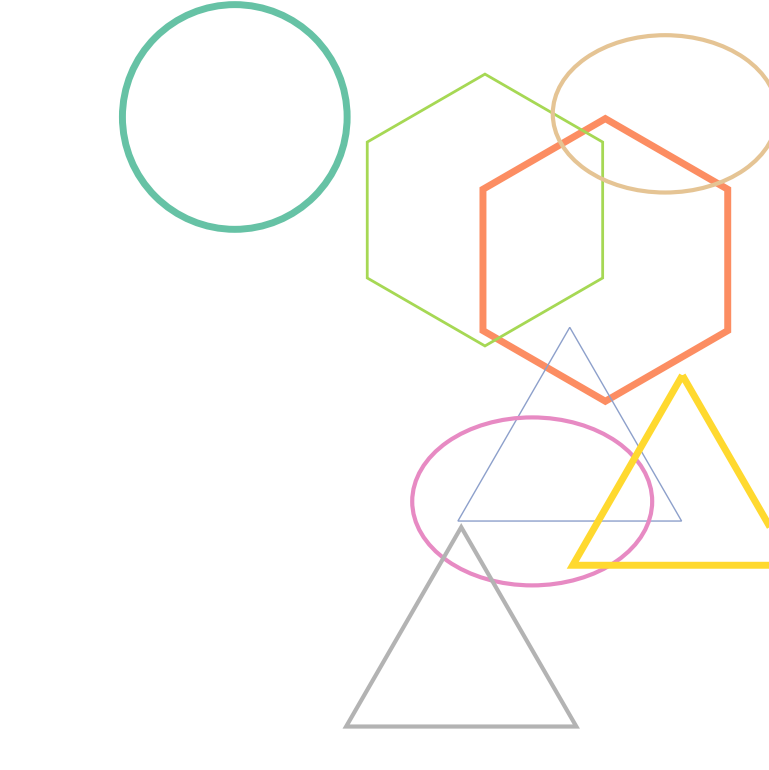[{"shape": "circle", "thickness": 2.5, "radius": 0.73, "center": [0.305, 0.848]}, {"shape": "hexagon", "thickness": 2.5, "radius": 0.92, "center": [0.786, 0.662]}, {"shape": "triangle", "thickness": 0.5, "radius": 0.84, "center": [0.74, 0.407]}, {"shape": "oval", "thickness": 1.5, "radius": 0.78, "center": [0.691, 0.349]}, {"shape": "hexagon", "thickness": 1, "radius": 0.88, "center": [0.63, 0.727]}, {"shape": "triangle", "thickness": 2.5, "radius": 0.82, "center": [0.886, 0.348]}, {"shape": "oval", "thickness": 1.5, "radius": 0.73, "center": [0.864, 0.852]}, {"shape": "triangle", "thickness": 1.5, "radius": 0.86, "center": [0.599, 0.143]}]